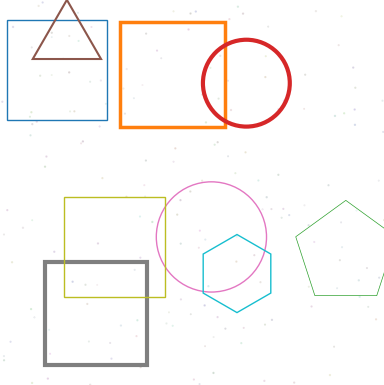[{"shape": "square", "thickness": 1, "radius": 0.65, "center": [0.148, 0.819]}, {"shape": "square", "thickness": 2.5, "radius": 0.68, "center": [0.449, 0.806]}, {"shape": "pentagon", "thickness": 0.5, "radius": 0.68, "center": [0.898, 0.343]}, {"shape": "circle", "thickness": 3, "radius": 0.56, "center": [0.64, 0.784]}, {"shape": "triangle", "thickness": 1.5, "radius": 0.51, "center": [0.174, 0.898]}, {"shape": "circle", "thickness": 1, "radius": 0.72, "center": [0.549, 0.385]}, {"shape": "square", "thickness": 3, "radius": 0.67, "center": [0.249, 0.186]}, {"shape": "square", "thickness": 1, "radius": 0.65, "center": [0.297, 0.359]}, {"shape": "hexagon", "thickness": 1, "radius": 0.51, "center": [0.616, 0.289]}]